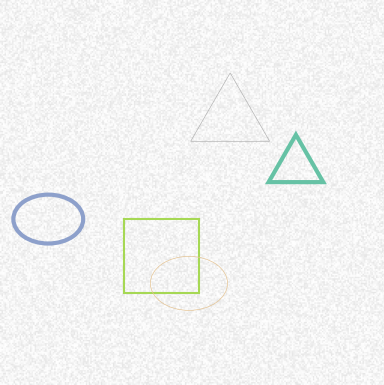[{"shape": "triangle", "thickness": 3, "radius": 0.41, "center": [0.769, 0.568]}, {"shape": "oval", "thickness": 3, "radius": 0.45, "center": [0.125, 0.431]}, {"shape": "square", "thickness": 1.5, "radius": 0.48, "center": [0.419, 0.336]}, {"shape": "oval", "thickness": 0.5, "radius": 0.5, "center": [0.491, 0.264]}, {"shape": "triangle", "thickness": 0.5, "radius": 0.59, "center": [0.598, 0.692]}]